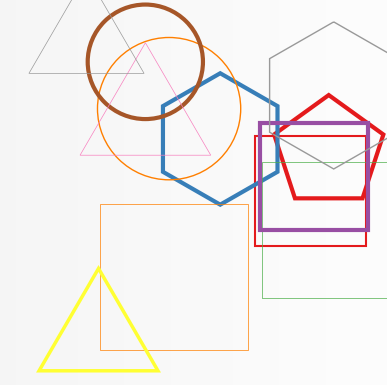[{"shape": "square", "thickness": 1.5, "radius": 0.71, "center": [0.802, 0.505]}, {"shape": "pentagon", "thickness": 3, "radius": 0.74, "center": [0.848, 0.605]}, {"shape": "hexagon", "thickness": 3, "radius": 0.85, "center": [0.568, 0.639]}, {"shape": "square", "thickness": 0.5, "radius": 0.88, "center": [0.851, 0.403]}, {"shape": "square", "thickness": 3, "radius": 0.7, "center": [0.811, 0.541]}, {"shape": "circle", "thickness": 1, "radius": 0.92, "center": [0.436, 0.718]}, {"shape": "square", "thickness": 0.5, "radius": 0.95, "center": [0.448, 0.28]}, {"shape": "triangle", "thickness": 2.5, "radius": 0.89, "center": [0.254, 0.125]}, {"shape": "circle", "thickness": 3, "radius": 0.74, "center": [0.375, 0.839]}, {"shape": "triangle", "thickness": 0.5, "radius": 0.97, "center": [0.375, 0.694]}, {"shape": "hexagon", "thickness": 1, "radius": 0.96, "center": [0.861, 0.752]}, {"shape": "triangle", "thickness": 0.5, "radius": 0.86, "center": [0.223, 0.895]}]